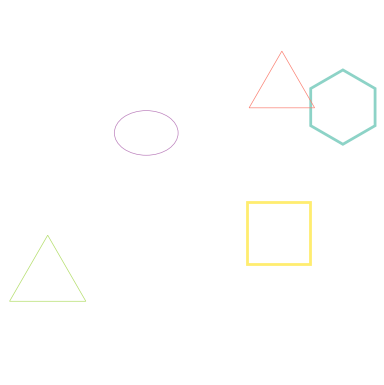[{"shape": "hexagon", "thickness": 2, "radius": 0.48, "center": [0.891, 0.722]}, {"shape": "triangle", "thickness": 0.5, "radius": 0.49, "center": [0.732, 0.769]}, {"shape": "triangle", "thickness": 0.5, "radius": 0.57, "center": [0.124, 0.275]}, {"shape": "oval", "thickness": 0.5, "radius": 0.41, "center": [0.38, 0.655]}, {"shape": "square", "thickness": 2, "radius": 0.4, "center": [0.723, 0.395]}]